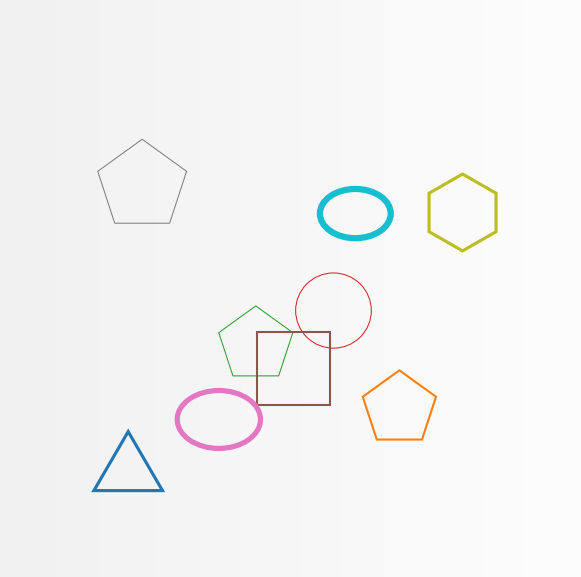[{"shape": "triangle", "thickness": 1.5, "radius": 0.34, "center": [0.221, 0.184]}, {"shape": "pentagon", "thickness": 1, "radius": 0.33, "center": [0.687, 0.292]}, {"shape": "pentagon", "thickness": 0.5, "radius": 0.33, "center": [0.44, 0.402]}, {"shape": "circle", "thickness": 0.5, "radius": 0.33, "center": [0.574, 0.461]}, {"shape": "square", "thickness": 1, "radius": 0.32, "center": [0.505, 0.361]}, {"shape": "oval", "thickness": 2.5, "radius": 0.36, "center": [0.377, 0.273]}, {"shape": "pentagon", "thickness": 0.5, "radius": 0.4, "center": [0.245, 0.678]}, {"shape": "hexagon", "thickness": 1.5, "radius": 0.33, "center": [0.796, 0.631]}, {"shape": "oval", "thickness": 3, "radius": 0.3, "center": [0.611, 0.629]}]